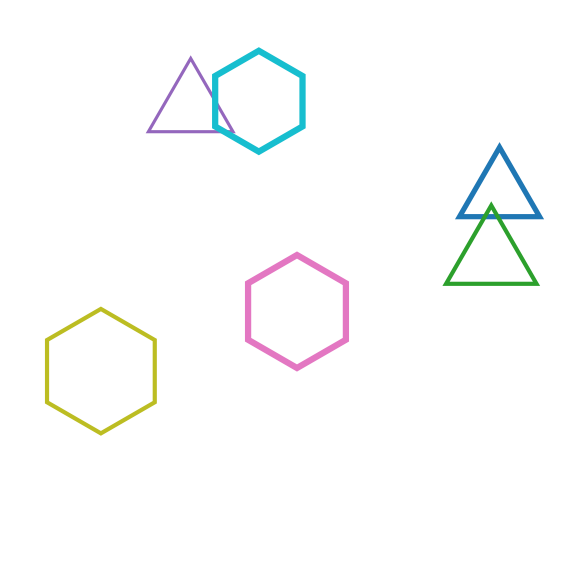[{"shape": "triangle", "thickness": 2.5, "radius": 0.4, "center": [0.865, 0.664]}, {"shape": "triangle", "thickness": 2, "radius": 0.45, "center": [0.851, 0.553]}, {"shape": "triangle", "thickness": 1.5, "radius": 0.42, "center": [0.33, 0.813]}, {"shape": "hexagon", "thickness": 3, "radius": 0.49, "center": [0.514, 0.46]}, {"shape": "hexagon", "thickness": 2, "radius": 0.54, "center": [0.175, 0.356]}, {"shape": "hexagon", "thickness": 3, "radius": 0.44, "center": [0.448, 0.824]}]